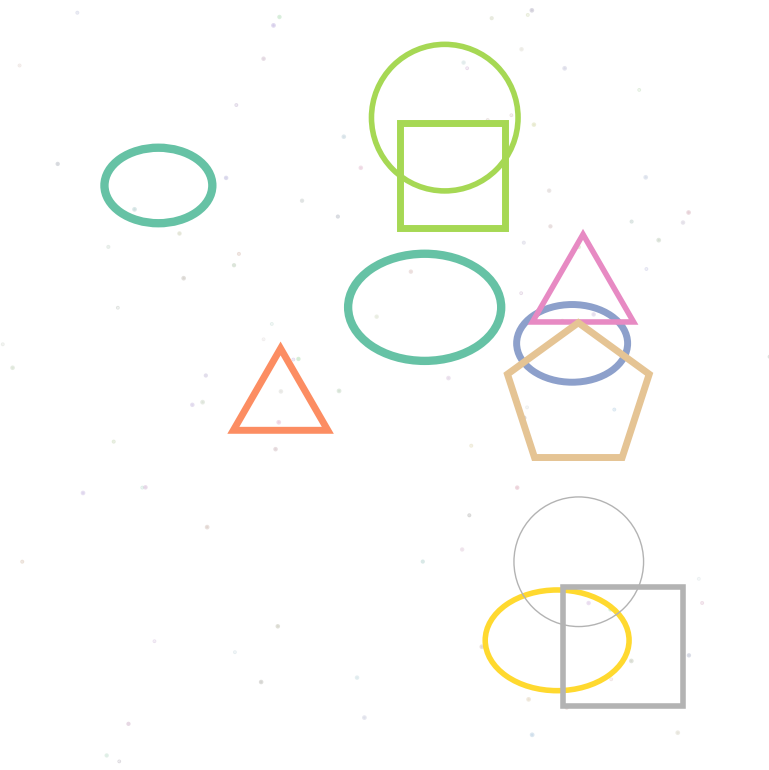[{"shape": "oval", "thickness": 3, "radius": 0.5, "center": [0.552, 0.601]}, {"shape": "oval", "thickness": 3, "radius": 0.35, "center": [0.206, 0.759]}, {"shape": "triangle", "thickness": 2.5, "radius": 0.35, "center": [0.364, 0.477]}, {"shape": "oval", "thickness": 2.5, "radius": 0.36, "center": [0.743, 0.554]}, {"shape": "triangle", "thickness": 2, "radius": 0.38, "center": [0.757, 0.62]}, {"shape": "square", "thickness": 2.5, "radius": 0.34, "center": [0.588, 0.772]}, {"shape": "circle", "thickness": 2, "radius": 0.48, "center": [0.578, 0.847]}, {"shape": "oval", "thickness": 2, "radius": 0.47, "center": [0.724, 0.168]}, {"shape": "pentagon", "thickness": 2.5, "radius": 0.48, "center": [0.751, 0.484]}, {"shape": "circle", "thickness": 0.5, "radius": 0.42, "center": [0.752, 0.27]}, {"shape": "square", "thickness": 2, "radius": 0.39, "center": [0.809, 0.16]}]